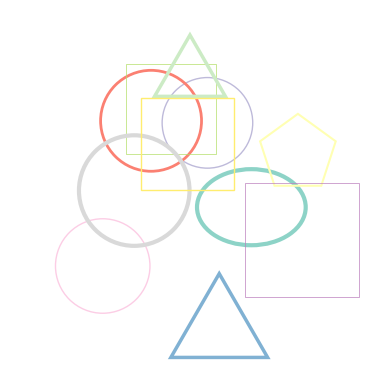[{"shape": "oval", "thickness": 3, "radius": 0.71, "center": [0.653, 0.462]}, {"shape": "pentagon", "thickness": 1.5, "radius": 0.52, "center": [0.774, 0.601]}, {"shape": "circle", "thickness": 1, "radius": 0.59, "center": [0.539, 0.681]}, {"shape": "circle", "thickness": 2, "radius": 0.66, "center": [0.392, 0.686]}, {"shape": "triangle", "thickness": 2.5, "radius": 0.73, "center": [0.569, 0.144]}, {"shape": "square", "thickness": 0.5, "radius": 0.59, "center": [0.445, 0.718]}, {"shape": "circle", "thickness": 1, "radius": 0.61, "center": [0.267, 0.309]}, {"shape": "circle", "thickness": 3, "radius": 0.72, "center": [0.349, 0.505]}, {"shape": "square", "thickness": 0.5, "radius": 0.74, "center": [0.784, 0.376]}, {"shape": "triangle", "thickness": 2.5, "radius": 0.53, "center": [0.493, 0.803]}, {"shape": "square", "thickness": 1, "radius": 0.6, "center": [0.487, 0.626]}]